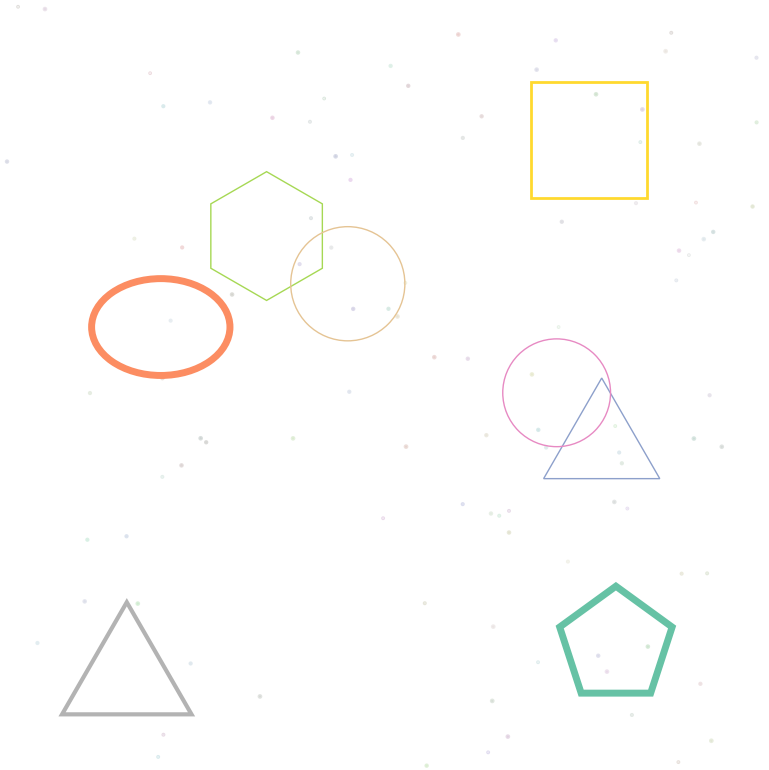[{"shape": "pentagon", "thickness": 2.5, "radius": 0.38, "center": [0.8, 0.162]}, {"shape": "oval", "thickness": 2.5, "radius": 0.45, "center": [0.209, 0.575]}, {"shape": "triangle", "thickness": 0.5, "radius": 0.44, "center": [0.781, 0.422]}, {"shape": "circle", "thickness": 0.5, "radius": 0.35, "center": [0.723, 0.49]}, {"shape": "hexagon", "thickness": 0.5, "radius": 0.42, "center": [0.346, 0.693]}, {"shape": "square", "thickness": 1, "radius": 0.38, "center": [0.765, 0.819]}, {"shape": "circle", "thickness": 0.5, "radius": 0.37, "center": [0.452, 0.631]}, {"shape": "triangle", "thickness": 1.5, "radius": 0.49, "center": [0.165, 0.121]}]